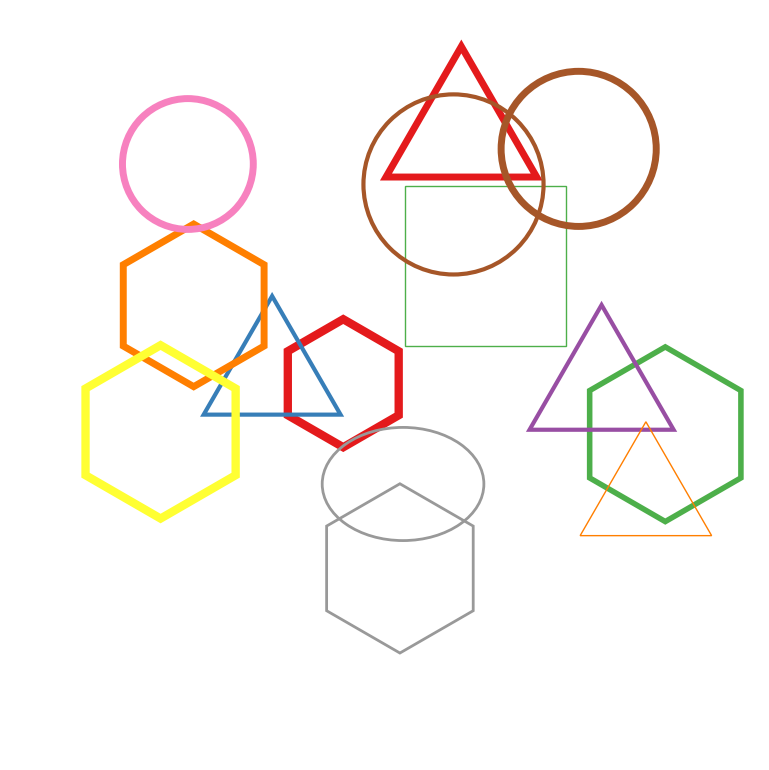[{"shape": "hexagon", "thickness": 3, "radius": 0.42, "center": [0.446, 0.502]}, {"shape": "triangle", "thickness": 2.5, "radius": 0.57, "center": [0.599, 0.827]}, {"shape": "triangle", "thickness": 1.5, "radius": 0.51, "center": [0.353, 0.513]}, {"shape": "square", "thickness": 0.5, "radius": 0.52, "center": [0.631, 0.654]}, {"shape": "hexagon", "thickness": 2, "radius": 0.57, "center": [0.864, 0.436]}, {"shape": "triangle", "thickness": 1.5, "radius": 0.54, "center": [0.781, 0.496]}, {"shape": "triangle", "thickness": 0.5, "radius": 0.49, "center": [0.839, 0.354]}, {"shape": "hexagon", "thickness": 2.5, "radius": 0.53, "center": [0.252, 0.603]}, {"shape": "hexagon", "thickness": 3, "radius": 0.56, "center": [0.209, 0.439]}, {"shape": "circle", "thickness": 2.5, "radius": 0.5, "center": [0.752, 0.807]}, {"shape": "circle", "thickness": 1.5, "radius": 0.58, "center": [0.589, 0.76]}, {"shape": "circle", "thickness": 2.5, "radius": 0.42, "center": [0.244, 0.787]}, {"shape": "hexagon", "thickness": 1, "radius": 0.55, "center": [0.519, 0.262]}, {"shape": "oval", "thickness": 1, "radius": 0.52, "center": [0.523, 0.371]}]